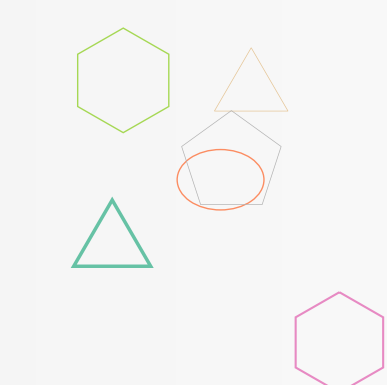[{"shape": "triangle", "thickness": 2.5, "radius": 0.57, "center": [0.29, 0.366]}, {"shape": "oval", "thickness": 1, "radius": 0.56, "center": [0.569, 0.533]}, {"shape": "hexagon", "thickness": 1.5, "radius": 0.65, "center": [0.876, 0.111]}, {"shape": "hexagon", "thickness": 1, "radius": 0.68, "center": [0.318, 0.791]}, {"shape": "triangle", "thickness": 0.5, "radius": 0.55, "center": [0.648, 0.766]}, {"shape": "pentagon", "thickness": 0.5, "radius": 0.67, "center": [0.597, 0.578]}]